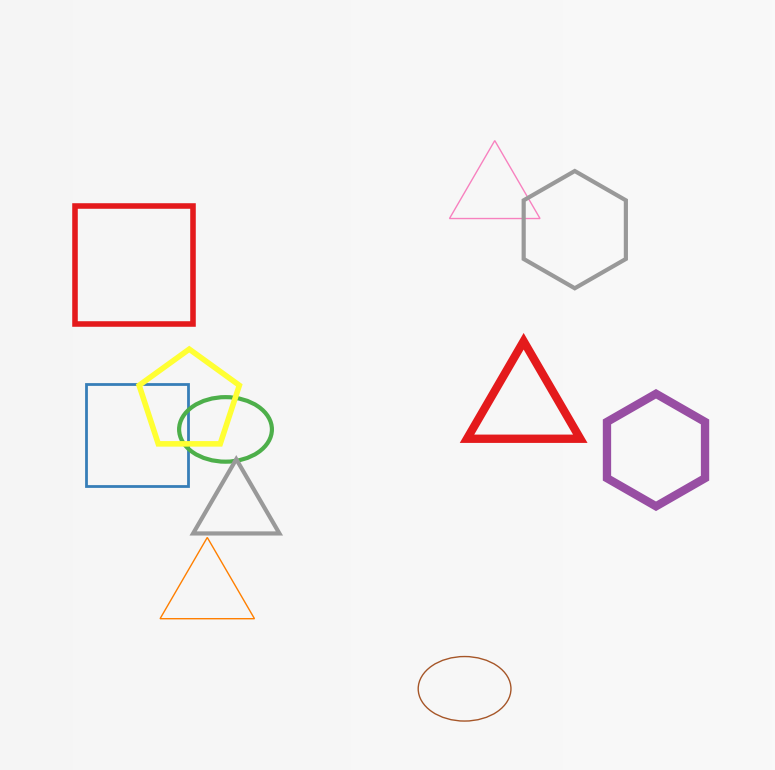[{"shape": "square", "thickness": 2, "radius": 0.38, "center": [0.173, 0.656]}, {"shape": "triangle", "thickness": 3, "radius": 0.42, "center": [0.676, 0.472]}, {"shape": "square", "thickness": 1, "radius": 0.33, "center": [0.177, 0.435]}, {"shape": "oval", "thickness": 1.5, "radius": 0.3, "center": [0.291, 0.442]}, {"shape": "hexagon", "thickness": 3, "radius": 0.37, "center": [0.846, 0.416]}, {"shape": "triangle", "thickness": 0.5, "radius": 0.35, "center": [0.267, 0.232]}, {"shape": "pentagon", "thickness": 2, "radius": 0.34, "center": [0.244, 0.479]}, {"shape": "oval", "thickness": 0.5, "radius": 0.3, "center": [0.599, 0.105]}, {"shape": "triangle", "thickness": 0.5, "radius": 0.34, "center": [0.638, 0.75]}, {"shape": "triangle", "thickness": 1.5, "radius": 0.32, "center": [0.305, 0.339]}, {"shape": "hexagon", "thickness": 1.5, "radius": 0.38, "center": [0.742, 0.702]}]